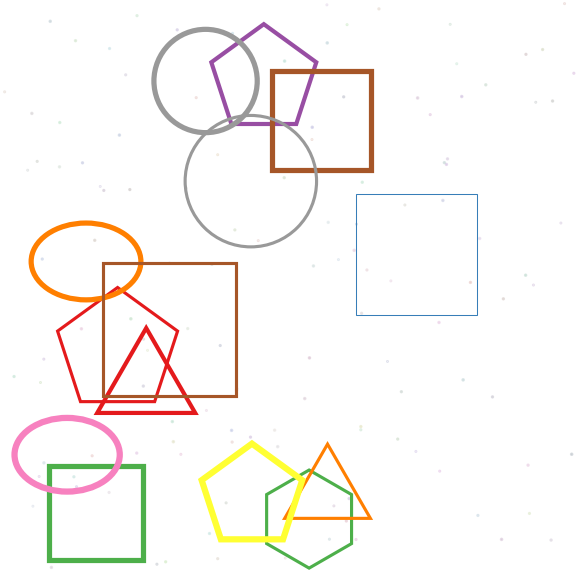[{"shape": "triangle", "thickness": 2, "radius": 0.49, "center": [0.253, 0.333]}, {"shape": "pentagon", "thickness": 1.5, "radius": 0.55, "center": [0.204, 0.392]}, {"shape": "square", "thickness": 0.5, "radius": 0.53, "center": [0.721, 0.558]}, {"shape": "hexagon", "thickness": 1.5, "radius": 0.42, "center": [0.535, 0.1]}, {"shape": "square", "thickness": 2.5, "radius": 0.41, "center": [0.167, 0.11]}, {"shape": "pentagon", "thickness": 2, "radius": 0.48, "center": [0.457, 0.862]}, {"shape": "triangle", "thickness": 1.5, "radius": 0.43, "center": [0.567, 0.144]}, {"shape": "oval", "thickness": 2.5, "radius": 0.48, "center": [0.149, 0.546]}, {"shape": "pentagon", "thickness": 3, "radius": 0.46, "center": [0.436, 0.139]}, {"shape": "square", "thickness": 1.5, "radius": 0.58, "center": [0.293, 0.429]}, {"shape": "square", "thickness": 2.5, "radius": 0.43, "center": [0.556, 0.791]}, {"shape": "oval", "thickness": 3, "radius": 0.46, "center": [0.116, 0.212]}, {"shape": "circle", "thickness": 2.5, "radius": 0.45, "center": [0.356, 0.859]}, {"shape": "circle", "thickness": 1.5, "radius": 0.57, "center": [0.434, 0.685]}]